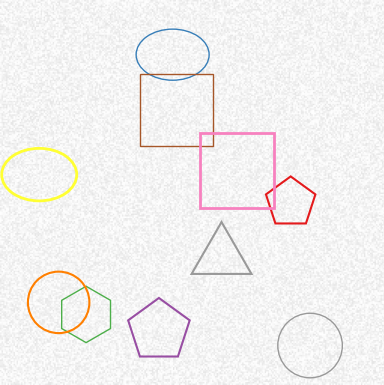[{"shape": "pentagon", "thickness": 1.5, "radius": 0.34, "center": [0.755, 0.474]}, {"shape": "oval", "thickness": 1, "radius": 0.47, "center": [0.448, 0.858]}, {"shape": "hexagon", "thickness": 1, "radius": 0.37, "center": [0.224, 0.183]}, {"shape": "pentagon", "thickness": 1.5, "radius": 0.42, "center": [0.413, 0.142]}, {"shape": "circle", "thickness": 1.5, "radius": 0.4, "center": [0.152, 0.215]}, {"shape": "oval", "thickness": 2, "radius": 0.49, "center": [0.102, 0.546]}, {"shape": "square", "thickness": 1, "radius": 0.47, "center": [0.459, 0.715]}, {"shape": "square", "thickness": 2, "radius": 0.48, "center": [0.616, 0.557]}, {"shape": "triangle", "thickness": 1.5, "radius": 0.45, "center": [0.575, 0.333]}, {"shape": "circle", "thickness": 1, "radius": 0.42, "center": [0.805, 0.103]}]